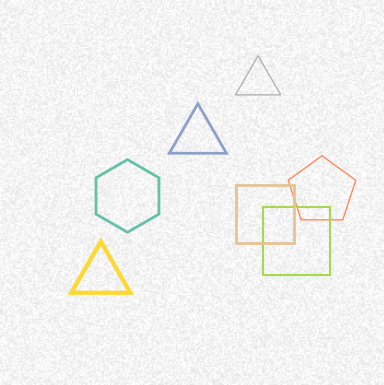[{"shape": "hexagon", "thickness": 2, "radius": 0.47, "center": [0.331, 0.491]}, {"shape": "pentagon", "thickness": 1, "radius": 0.46, "center": [0.836, 0.503]}, {"shape": "triangle", "thickness": 2, "radius": 0.43, "center": [0.514, 0.645]}, {"shape": "square", "thickness": 1.5, "radius": 0.44, "center": [0.77, 0.374]}, {"shape": "triangle", "thickness": 3, "radius": 0.44, "center": [0.262, 0.284]}, {"shape": "square", "thickness": 2, "radius": 0.38, "center": [0.689, 0.443]}, {"shape": "triangle", "thickness": 1, "radius": 0.34, "center": [0.67, 0.788]}]